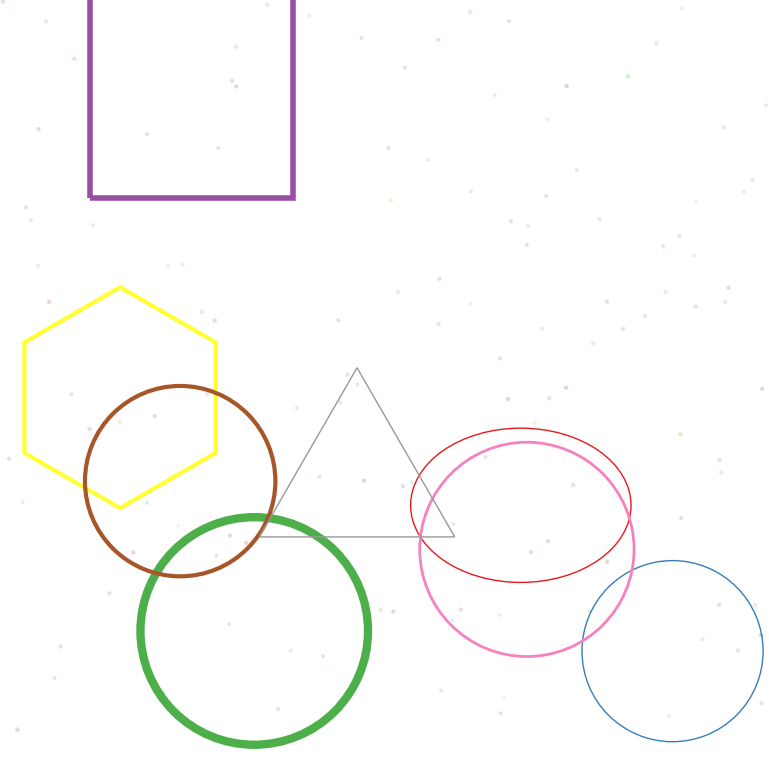[{"shape": "oval", "thickness": 0.5, "radius": 0.72, "center": [0.676, 0.344]}, {"shape": "circle", "thickness": 0.5, "radius": 0.59, "center": [0.873, 0.154]}, {"shape": "circle", "thickness": 3, "radius": 0.74, "center": [0.33, 0.181]}, {"shape": "square", "thickness": 2, "radius": 0.66, "center": [0.249, 0.874]}, {"shape": "hexagon", "thickness": 1.5, "radius": 0.72, "center": [0.156, 0.484]}, {"shape": "circle", "thickness": 1.5, "radius": 0.62, "center": [0.234, 0.375]}, {"shape": "circle", "thickness": 1, "radius": 0.7, "center": [0.684, 0.287]}, {"shape": "triangle", "thickness": 0.5, "radius": 0.73, "center": [0.464, 0.376]}]